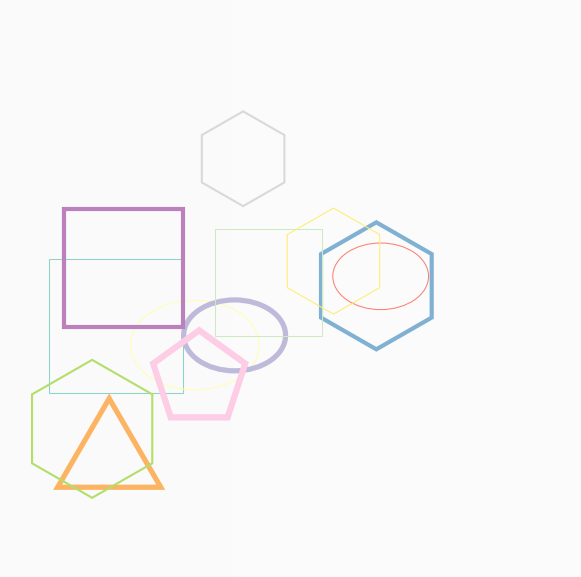[{"shape": "square", "thickness": 0.5, "radius": 0.58, "center": [0.2, 0.434]}, {"shape": "oval", "thickness": 0.5, "radius": 0.55, "center": [0.335, 0.402]}, {"shape": "oval", "thickness": 2.5, "radius": 0.44, "center": [0.404, 0.418]}, {"shape": "oval", "thickness": 0.5, "radius": 0.41, "center": [0.655, 0.521]}, {"shape": "hexagon", "thickness": 2, "radius": 0.55, "center": [0.647, 0.504]}, {"shape": "triangle", "thickness": 2.5, "radius": 0.51, "center": [0.188, 0.207]}, {"shape": "hexagon", "thickness": 1, "radius": 0.6, "center": [0.159, 0.257]}, {"shape": "pentagon", "thickness": 3, "radius": 0.42, "center": [0.343, 0.344]}, {"shape": "hexagon", "thickness": 1, "radius": 0.41, "center": [0.418, 0.724]}, {"shape": "square", "thickness": 2, "radius": 0.51, "center": [0.213, 0.535]}, {"shape": "square", "thickness": 0.5, "radius": 0.46, "center": [0.462, 0.509]}, {"shape": "hexagon", "thickness": 0.5, "radius": 0.46, "center": [0.574, 0.547]}]